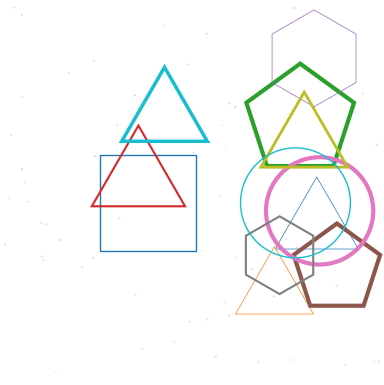[{"shape": "square", "thickness": 1, "radius": 0.62, "center": [0.384, 0.472]}, {"shape": "triangle", "thickness": 0.5, "radius": 0.62, "center": [0.823, 0.416]}, {"shape": "triangle", "thickness": 0.5, "radius": 0.58, "center": [0.713, 0.243]}, {"shape": "pentagon", "thickness": 3, "radius": 0.73, "center": [0.78, 0.688]}, {"shape": "triangle", "thickness": 1.5, "radius": 0.7, "center": [0.36, 0.534]}, {"shape": "hexagon", "thickness": 0.5, "radius": 0.63, "center": [0.816, 0.848]}, {"shape": "pentagon", "thickness": 3, "radius": 0.59, "center": [0.875, 0.301]}, {"shape": "circle", "thickness": 3, "radius": 0.7, "center": [0.83, 0.452]}, {"shape": "hexagon", "thickness": 1.5, "radius": 0.5, "center": [0.726, 0.337]}, {"shape": "triangle", "thickness": 2, "radius": 0.65, "center": [0.79, 0.631]}, {"shape": "triangle", "thickness": 2.5, "radius": 0.64, "center": [0.427, 0.697]}, {"shape": "circle", "thickness": 1, "radius": 0.71, "center": [0.767, 0.473]}]